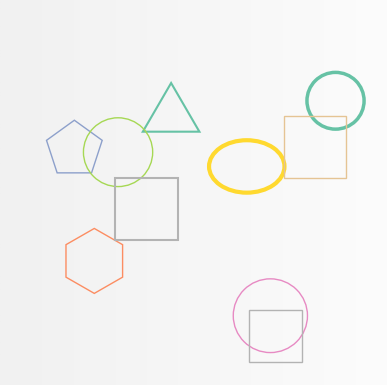[{"shape": "triangle", "thickness": 1.5, "radius": 0.42, "center": [0.442, 0.7]}, {"shape": "circle", "thickness": 2.5, "radius": 0.37, "center": [0.866, 0.738]}, {"shape": "hexagon", "thickness": 1, "radius": 0.42, "center": [0.243, 0.322]}, {"shape": "pentagon", "thickness": 1, "radius": 0.38, "center": [0.192, 0.612]}, {"shape": "circle", "thickness": 1, "radius": 0.48, "center": [0.698, 0.18]}, {"shape": "circle", "thickness": 1, "radius": 0.45, "center": [0.305, 0.605]}, {"shape": "oval", "thickness": 3, "radius": 0.49, "center": [0.637, 0.568]}, {"shape": "square", "thickness": 1, "radius": 0.4, "center": [0.813, 0.618]}, {"shape": "square", "thickness": 1, "radius": 0.34, "center": [0.711, 0.127]}, {"shape": "square", "thickness": 1.5, "radius": 0.4, "center": [0.378, 0.457]}]